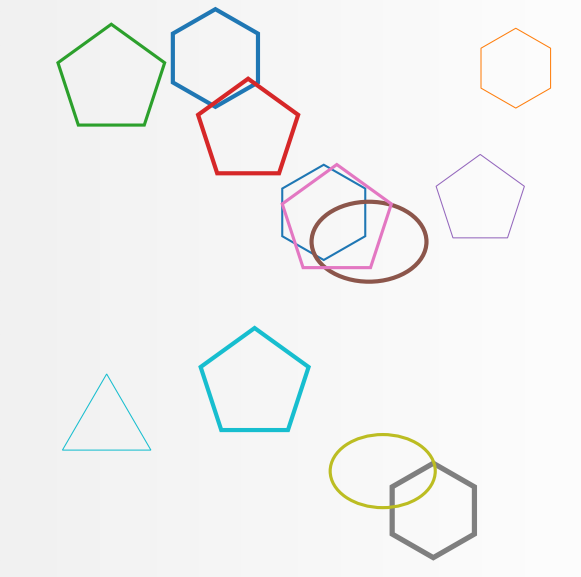[{"shape": "hexagon", "thickness": 1, "radius": 0.41, "center": [0.557, 0.631]}, {"shape": "hexagon", "thickness": 2, "radius": 0.42, "center": [0.371, 0.899]}, {"shape": "hexagon", "thickness": 0.5, "radius": 0.35, "center": [0.887, 0.881]}, {"shape": "pentagon", "thickness": 1.5, "radius": 0.48, "center": [0.191, 0.861]}, {"shape": "pentagon", "thickness": 2, "radius": 0.45, "center": [0.427, 0.772]}, {"shape": "pentagon", "thickness": 0.5, "radius": 0.4, "center": [0.826, 0.652]}, {"shape": "oval", "thickness": 2, "radius": 0.49, "center": [0.635, 0.581]}, {"shape": "pentagon", "thickness": 1.5, "radius": 0.49, "center": [0.579, 0.616]}, {"shape": "hexagon", "thickness": 2.5, "radius": 0.41, "center": [0.745, 0.115]}, {"shape": "oval", "thickness": 1.5, "radius": 0.45, "center": [0.658, 0.183]}, {"shape": "triangle", "thickness": 0.5, "radius": 0.44, "center": [0.184, 0.264]}, {"shape": "pentagon", "thickness": 2, "radius": 0.49, "center": [0.438, 0.333]}]